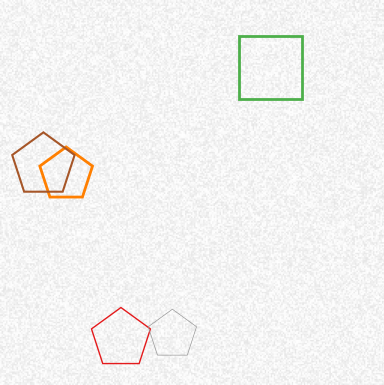[{"shape": "pentagon", "thickness": 1, "radius": 0.4, "center": [0.314, 0.121]}, {"shape": "square", "thickness": 2, "radius": 0.41, "center": [0.702, 0.825]}, {"shape": "pentagon", "thickness": 2, "radius": 0.36, "center": [0.172, 0.546]}, {"shape": "pentagon", "thickness": 1.5, "radius": 0.43, "center": [0.113, 0.571]}, {"shape": "pentagon", "thickness": 0.5, "radius": 0.33, "center": [0.448, 0.131]}]